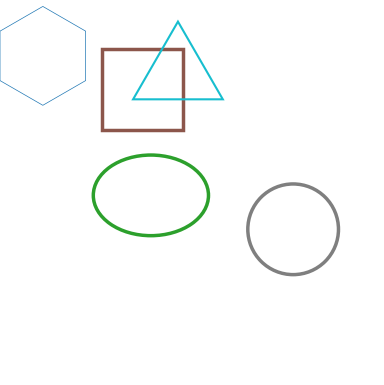[{"shape": "hexagon", "thickness": 0.5, "radius": 0.64, "center": [0.111, 0.855]}, {"shape": "oval", "thickness": 2.5, "radius": 0.75, "center": [0.392, 0.493]}, {"shape": "square", "thickness": 2.5, "radius": 0.53, "center": [0.37, 0.768]}, {"shape": "circle", "thickness": 2.5, "radius": 0.59, "center": [0.761, 0.404]}, {"shape": "triangle", "thickness": 1.5, "radius": 0.67, "center": [0.462, 0.809]}]